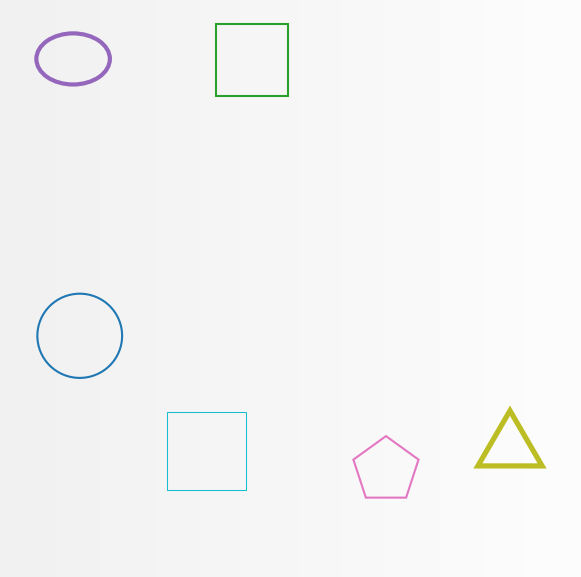[{"shape": "circle", "thickness": 1, "radius": 0.36, "center": [0.137, 0.418]}, {"shape": "square", "thickness": 1, "radius": 0.31, "center": [0.433, 0.895]}, {"shape": "oval", "thickness": 2, "radius": 0.32, "center": [0.126, 0.897]}, {"shape": "pentagon", "thickness": 1, "radius": 0.29, "center": [0.664, 0.185]}, {"shape": "triangle", "thickness": 2.5, "radius": 0.32, "center": [0.877, 0.224]}, {"shape": "square", "thickness": 0.5, "radius": 0.34, "center": [0.356, 0.218]}]